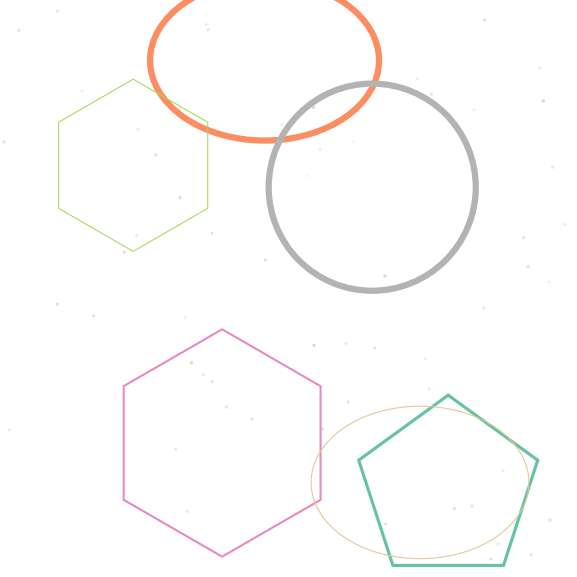[{"shape": "pentagon", "thickness": 1.5, "radius": 0.81, "center": [0.776, 0.152]}, {"shape": "oval", "thickness": 3, "radius": 0.99, "center": [0.458, 0.895]}, {"shape": "hexagon", "thickness": 1, "radius": 0.98, "center": [0.385, 0.232]}, {"shape": "hexagon", "thickness": 0.5, "radius": 0.75, "center": [0.231, 0.713]}, {"shape": "oval", "thickness": 0.5, "radius": 0.94, "center": [0.727, 0.164]}, {"shape": "circle", "thickness": 3, "radius": 0.9, "center": [0.645, 0.675]}]